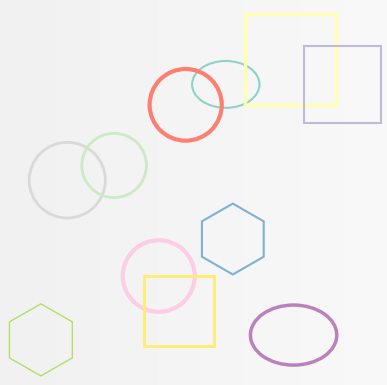[{"shape": "oval", "thickness": 1.5, "radius": 0.43, "center": [0.583, 0.781]}, {"shape": "square", "thickness": 2.5, "radius": 0.59, "center": [0.751, 0.846]}, {"shape": "square", "thickness": 1.5, "radius": 0.5, "center": [0.884, 0.78]}, {"shape": "circle", "thickness": 3, "radius": 0.47, "center": [0.479, 0.728]}, {"shape": "hexagon", "thickness": 1.5, "radius": 0.46, "center": [0.601, 0.379]}, {"shape": "hexagon", "thickness": 1, "radius": 0.47, "center": [0.105, 0.117]}, {"shape": "circle", "thickness": 3, "radius": 0.46, "center": [0.41, 0.283]}, {"shape": "circle", "thickness": 2, "radius": 0.49, "center": [0.174, 0.532]}, {"shape": "oval", "thickness": 2.5, "radius": 0.56, "center": [0.758, 0.13]}, {"shape": "circle", "thickness": 2, "radius": 0.42, "center": [0.294, 0.57]}, {"shape": "square", "thickness": 2, "radius": 0.45, "center": [0.462, 0.192]}]